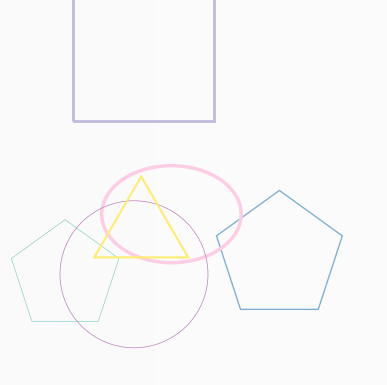[{"shape": "pentagon", "thickness": 0.5, "radius": 0.73, "center": [0.168, 0.283]}, {"shape": "square", "thickness": 2, "radius": 0.91, "center": [0.371, 0.868]}, {"shape": "pentagon", "thickness": 1, "radius": 0.85, "center": [0.721, 0.335]}, {"shape": "oval", "thickness": 2.5, "radius": 0.9, "center": [0.442, 0.444]}, {"shape": "circle", "thickness": 0.5, "radius": 0.95, "center": [0.346, 0.288]}, {"shape": "triangle", "thickness": 1.5, "radius": 0.7, "center": [0.364, 0.401]}]